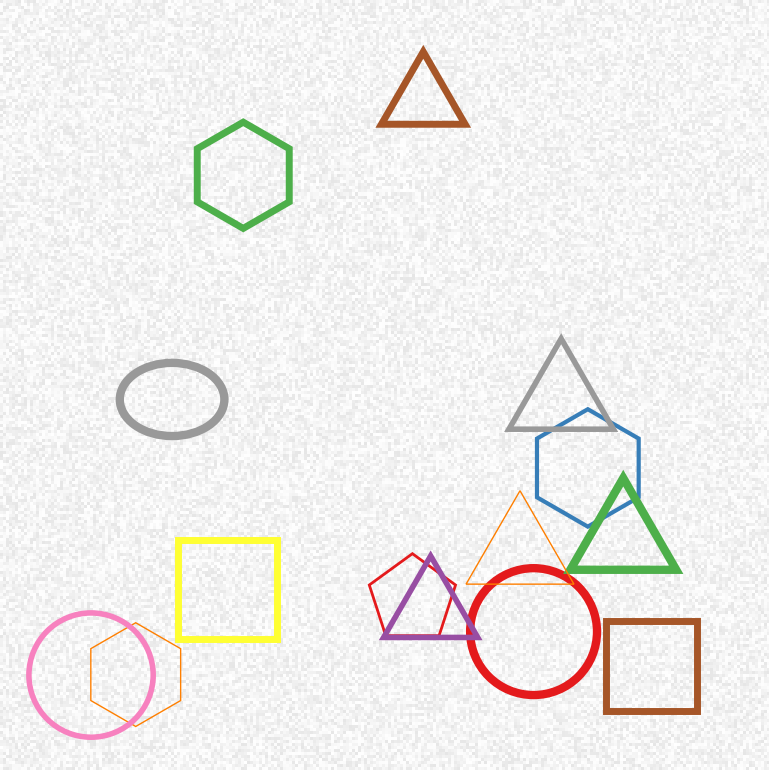[{"shape": "pentagon", "thickness": 1, "radius": 0.29, "center": [0.536, 0.222]}, {"shape": "circle", "thickness": 3, "radius": 0.41, "center": [0.693, 0.18]}, {"shape": "hexagon", "thickness": 1.5, "radius": 0.38, "center": [0.763, 0.392]}, {"shape": "hexagon", "thickness": 2.5, "radius": 0.34, "center": [0.316, 0.772]}, {"shape": "triangle", "thickness": 3, "radius": 0.4, "center": [0.809, 0.3]}, {"shape": "triangle", "thickness": 2, "radius": 0.35, "center": [0.559, 0.207]}, {"shape": "triangle", "thickness": 0.5, "radius": 0.4, "center": [0.675, 0.282]}, {"shape": "hexagon", "thickness": 0.5, "radius": 0.34, "center": [0.176, 0.124]}, {"shape": "square", "thickness": 2.5, "radius": 0.32, "center": [0.296, 0.235]}, {"shape": "triangle", "thickness": 2.5, "radius": 0.31, "center": [0.55, 0.87]}, {"shape": "square", "thickness": 2.5, "radius": 0.29, "center": [0.846, 0.135]}, {"shape": "circle", "thickness": 2, "radius": 0.4, "center": [0.118, 0.123]}, {"shape": "triangle", "thickness": 2, "radius": 0.39, "center": [0.729, 0.482]}, {"shape": "oval", "thickness": 3, "radius": 0.34, "center": [0.223, 0.481]}]